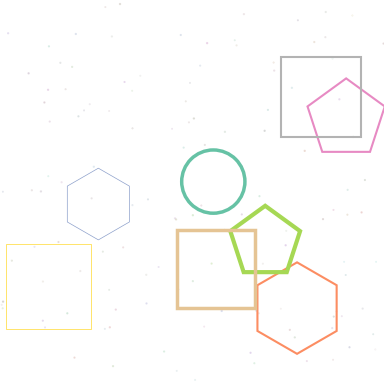[{"shape": "circle", "thickness": 2.5, "radius": 0.41, "center": [0.554, 0.528]}, {"shape": "hexagon", "thickness": 1.5, "radius": 0.59, "center": [0.772, 0.2]}, {"shape": "hexagon", "thickness": 0.5, "radius": 0.47, "center": [0.255, 0.47]}, {"shape": "pentagon", "thickness": 1.5, "radius": 0.53, "center": [0.899, 0.691]}, {"shape": "pentagon", "thickness": 3, "radius": 0.48, "center": [0.689, 0.37]}, {"shape": "square", "thickness": 0.5, "radius": 0.55, "center": [0.126, 0.257]}, {"shape": "square", "thickness": 2.5, "radius": 0.5, "center": [0.561, 0.301]}, {"shape": "square", "thickness": 1.5, "radius": 0.52, "center": [0.833, 0.748]}]